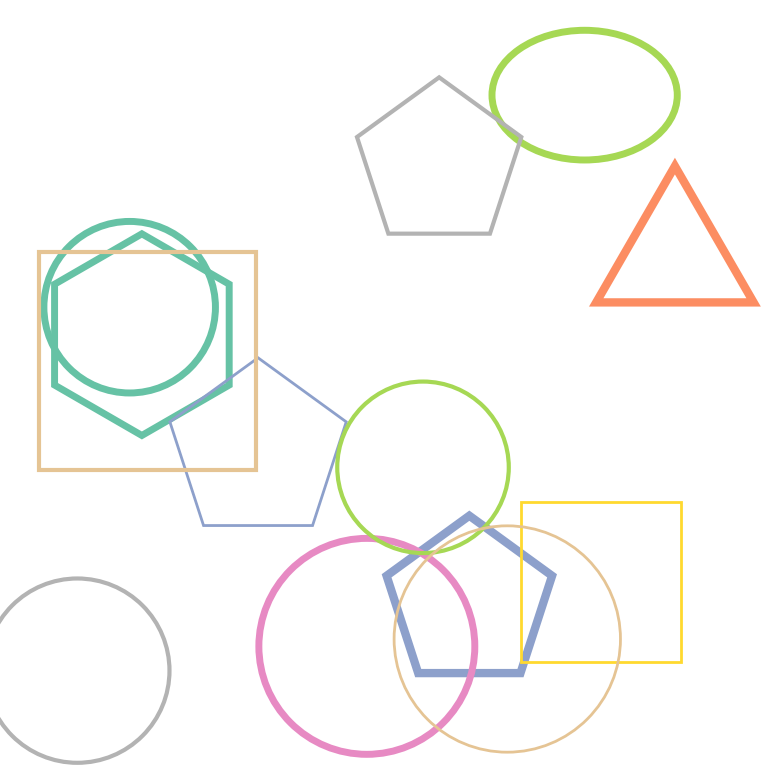[{"shape": "hexagon", "thickness": 2.5, "radius": 0.65, "center": [0.184, 0.565]}, {"shape": "circle", "thickness": 2.5, "radius": 0.56, "center": [0.168, 0.601]}, {"shape": "triangle", "thickness": 3, "radius": 0.59, "center": [0.877, 0.666]}, {"shape": "pentagon", "thickness": 1, "radius": 0.6, "center": [0.335, 0.415]}, {"shape": "pentagon", "thickness": 3, "radius": 0.56, "center": [0.61, 0.217]}, {"shape": "circle", "thickness": 2.5, "radius": 0.7, "center": [0.476, 0.161]}, {"shape": "circle", "thickness": 1.5, "radius": 0.56, "center": [0.549, 0.393]}, {"shape": "oval", "thickness": 2.5, "radius": 0.6, "center": [0.759, 0.876]}, {"shape": "square", "thickness": 1, "radius": 0.52, "center": [0.781, 0.244]}, {"shape": "circle", "thickness": 1, "radius": 0.73, "center": [0.659, 0.17]}, {"shape": "square", "thickness": 1.5, "radius": 0.71, "center": [0.191, 0.531]}, {"shape": "circle", "thickness": 1.5, "radius": 0.6, "center": [0.1, 0.129]}, {"shape": "pentagon", "thickness": 1.5, "radius": 0.56, "center": [0.57, 0.787]}]